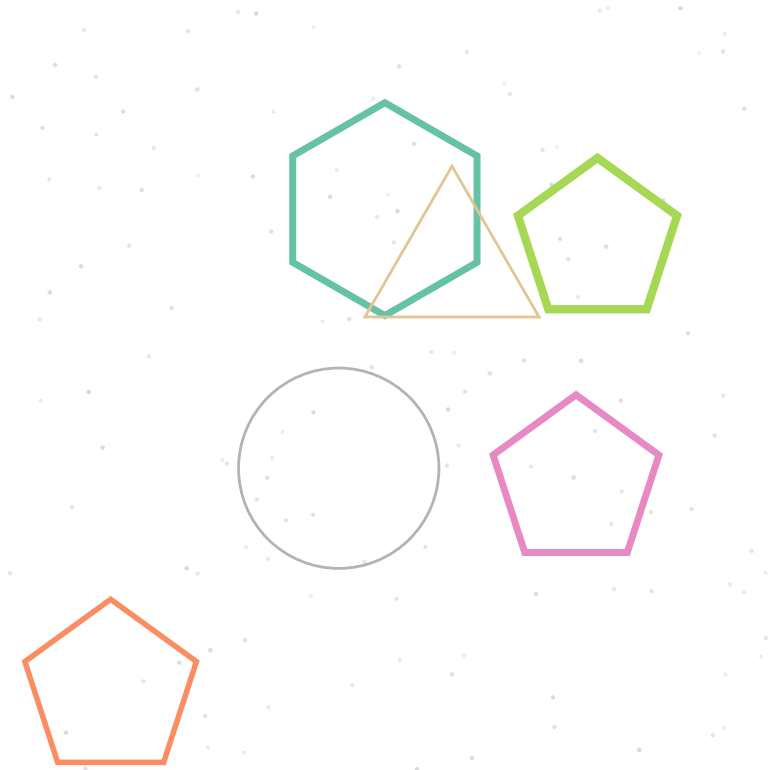[{"shape": "hexagon", "thickness": 2.5, "radius": 0.69, "center": [0.5, 0.728]}, {"shape": "pentagon", "thickness": 2, "radius": 0.59, "center": [0.144, 0.105]}, {"shape": "pentagon", "thickness": 2.5, "radius": 0.57, "center": [0.748, 0.374]}, {"shape": "pentagon", "thickness": 3, "radius": 0.54, "center": [0.776, 0.686]}, {"shape": "triangle", "thickness": 1, "radius": 0.65, "center": [0.587, 0.654]}, {"shape": "circle", "thickness": 1, "radius": 0.65, "center": [0.44, 0.392]}]